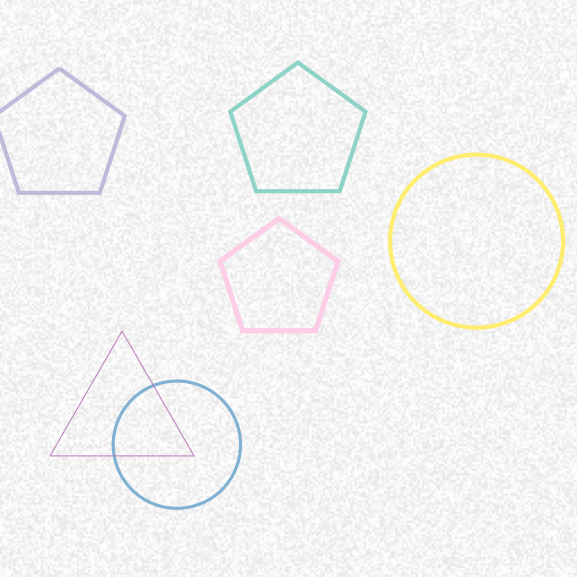[{"shape": "pentagon", "thickness": 2, "radius": 0.62, "center": [0.516, 0.768]}, {"shape": "pentagon", "thickness": 2, "radius": 0.6, "center": [0.103, 0.762]}, {"shape": "circle", "thickness": 1.5, "radius": 0.55, "center": [0.306, 0.229]}, {"shape": "pentagon", "thickness": 2.5, "radius": 0.54, "center": [0.483, 0.513]}, {"shape": "triangle", "thickness": 0.5, "radius": 0.72, "center": [0.211, 0.282]}, {"shape": "circle", "thickness": 2, "radius": 0.75, "center": [0.825, 0.582]}]